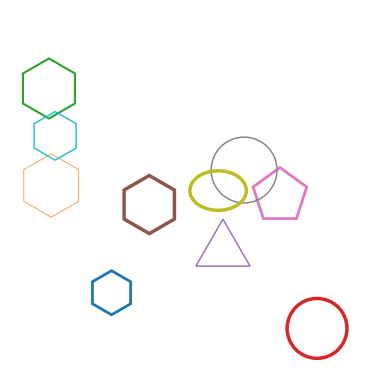[{"shape": "hexagon", "thickness": 2, "radius": 0.29, "center": [0.29, 0.24]}, {"shape": "hexagon", "thickness": 0.5, "radius": 0.41, "center": [0.133, 0.518]}, {"shape": "hexagon", "thickness": 1.5, "radius": 0.39, "center": [0.127, 0.77]}, {"shape": "circle", "thickness": 2.5, "radius": 0.39, "center": [0.824, 0.147]}, {"shape": "triangle", "thickness": 1, "radius": 0.41, "center": [0.579, 0.349]}, {"shape": "hexagon", "thickness": 2.5, "radius": 0.38, "center": [0.388, 0.469]}, {"shape": "pentagon", "thickness": 2, "radius": 0.37, "center": [0.727, 0.492]}, {"shape": "circle", "thickness": 1, "radius": 0.43, "center": [0.634, 0.558]}, {"shape": "oval", "thickness": 2.5, "radius": 0.37, "center": [0.567, 0.505]}, {"shape": "hexagon", "thickness": 1, "radius": 0.32, "center": [0.143, 0.647]}]